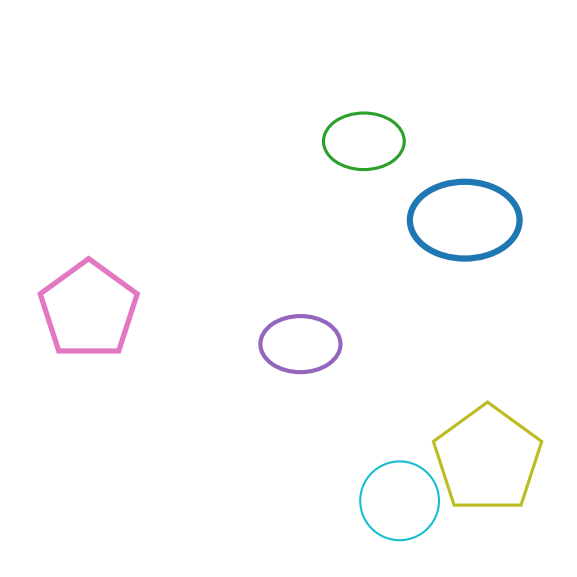[{"shape": "oval", "thickness": 3, "radius": 0.47, "center": [0.805, 0.618]}, {"shape": "oval", "thickness": 1.5, "radius": 0.35, "center": [0.63, 0.754]}, {"shape": "oval", "thickness": 2, "radius": 0.35, "center": [0.52, 0.403]}, {"shape": "pentagon", "thickness": 2.5, "radius": 0.44, "center": [0.154, 0.463]}, {"shape": "pentagon", "thickness": 1.5, "radius": 0.49, "center": [0.844, 0.204]}, {"shape": "circle", "thickness": 1, "radius": 0.34, "center": [0.692, 0.132]}]